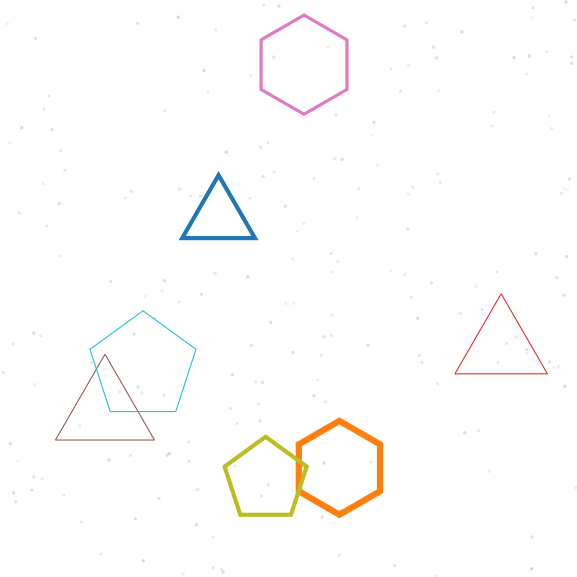[{"shape": "triangle", "thickness": 2, "radius": 0.36, "center": [0.378, 0.623]}, {"shape": "hexagon", "thickness": 3, "radius": 0.41, "center": [0.588, 0.189]}, {"shape": "triangle", "thickness": 0.5, "radius": 0.46, "center": [0.868, 0.398]}, {"shape": "triangle", "thickness": 0.5, "radius": 0.5, "center": [0.182, 0.287]}, {"shape": "hexagon", "thickness": 1.5, "radius": 0.43, "center": [0.526, 0.887]}, {"shape": "pentagon", "thickness": 2, "radius": 0.37, "center": [0.46, 0.168]}, {"shape": "pentagon", "thickness": 0.5, "radius": 0.48, "center": [0.248, 0.364]}]